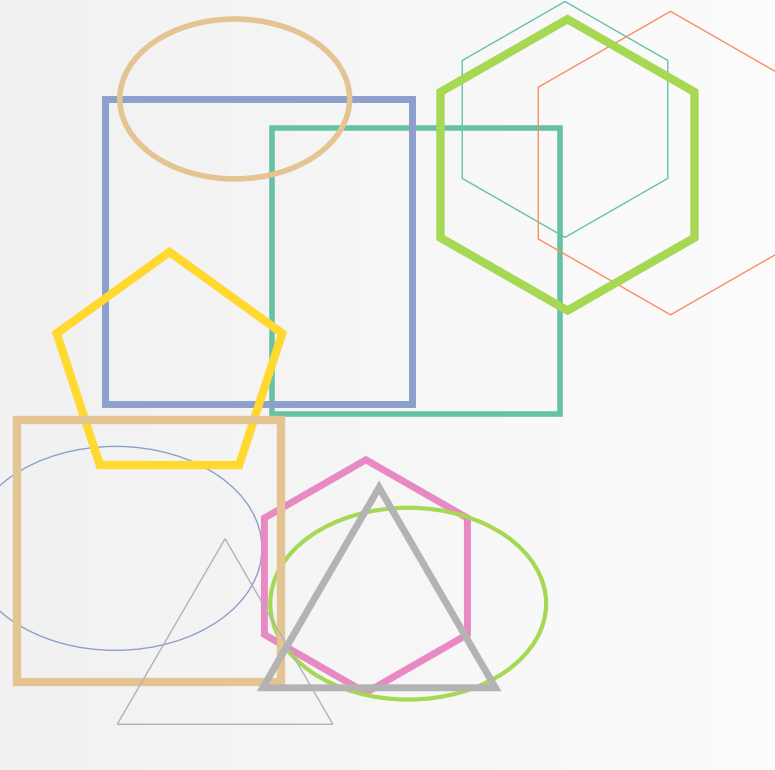[{"shape": "square", "thickness": 2, "radius": 0.93, "center": [0.537, 0.648]}, {"shape": "hexagon", "thickness": 0.5, "radius": 0.77, "center": [0.729, 0.845]}, {"shape": "hexagon", "thickness": 0.5, "radius": 0.99, "center": [0.865, 0.788]}, {"shape": "square", "thickness": 2.5, "radius": 0.99, "center": [0.334, 0.673]}, {"shape": "oval", "thickness": 0.5, "radius": 0.95, "center": [0.149, 0.288]}, {"shape": "hexagon", "thickness": 2.5, "radius": 0.76, "center": [0.472, 0.252]}, {"shape": "hexagon", "thickness": 3, "radius": 0.95, "center": [0.732, 0.786]}, {"shape": "oval", "thickness": 1.5, "radius": 0.89, "center": [0.527, 0.216]}, {"shape": "pentagon", "thickness": 3, "radius": 0.76, "center": [0.219, 0.52]}, {"shape": "square", "thickness": 3, "radius": 0.85, "center": [0.193, 0.284]}, {"shape": "oval", "thickness": 2, "radius": 0.74, "center": [0.303, 0.871]}, {"shape": "triangle", "thickness": 0.5, "radius": 0.8, "center": [0.29, 0.14]}, {"shape": "triangle", "thickness": 2.5, "radius": 0.87, "center": [0.489, 0.193]}]